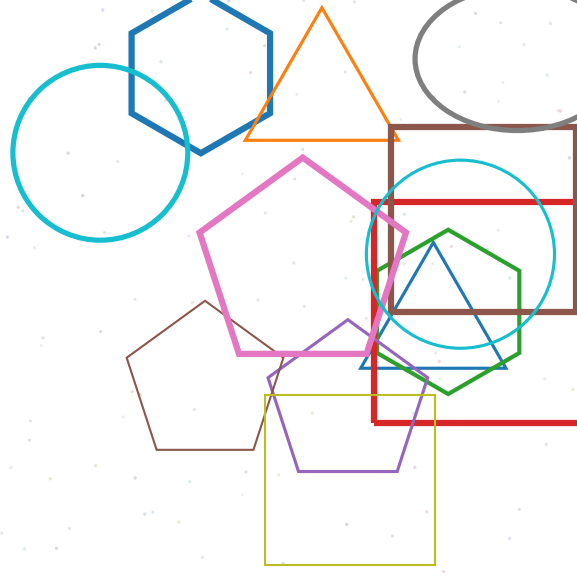[{"shape": "hexagon", "thickness": 3, "radius": 0.69, "center": [0.348, 0.872]}, {"shape": "triangle", "thickness": 1.5, "radius": 0.73, "center": [0.75, 0.434]}, {"shape": "triangle", "thickness": 1.5, "radius": 0.77, "center": [0.557, 0.833]}, {"shape": "hexagon", "thickness": 2, "radius": 0.71, "center": [0.776, 0.459]}, {"shape": "square", "thickness": 3, "radius": 0.96, "center": [0.84, 0.459]}, {"shape": "pentagon", "thickness": 1.5, "radius": 0.73, "center": [0.602, 0.3]}, {"shape": "square", "thickness": 3, "radius": 0.8, "center": [0.837, 0.619]}, {"shape": "pentagon", "thickness": 1, "radius": 0.71, "center": [0.355, 0.336]}, {"shape": "pentagon", "thickness": 3, "radius": 0.94, "center": [0.524, 0.538]}, {"shape": "oval", "thickness": 2.5, "radius": 0.89, "center": [0.896, 0.897]}, {"shape": "square", "thickness": 1, "radius": 0.73, "center": [0.606, 0.168]}, {"shape": "circle", "thickness": 1.5, "radius": 0.81, "center": [0.797, 0.559]}, {"shape": "circle", "thickness": 2.5, "radius": 0.76, "center": [0.174, 0.735]}]